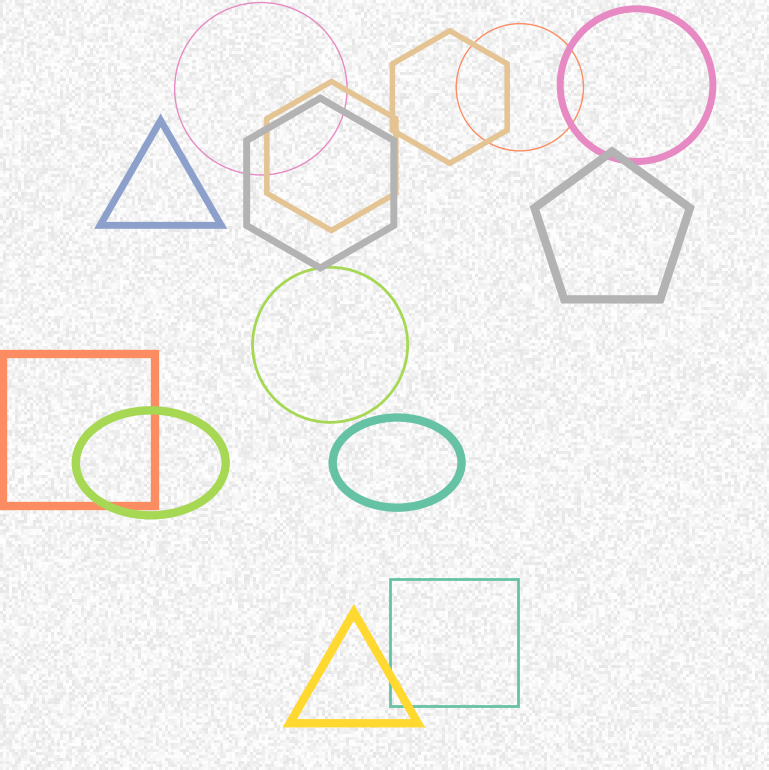[{"shape": "oval", "thickness": 3, "radius": 0.42, "center": [0.516, 0.399]}, {"shape": "square", "thickness": 1, "radius": 0.42, "center": [0.59, 0.166]}, {"shape": "circle", "thickness": 0.5, "radius": 0.41, "center": [0.675, 0.887]}, {"shape": "square", "thickness": 3, "radius": 0.49, "center": [0.103, 0.441]}, {"shape": "triangle", "thickness": 2.5, "radius": 0.45, "center": [0.209, 0.753]}, {"shape": "circle", "thickness": 0.5, "radius": 0.56, "center": [0.339, 0.885]}, {"shape": "circle", "thickness": 2.5, "radius": 0.5, "center": [0.827, 0.889]}, {"shape": "circle", "thickness": 1, "radius": 0.5, "center": [0.429, 0.552]}, {"shape": "oval", "thickness": 3, "radius": 0.49, "center": [0.196, 0.399]}, {"shape": "triangle", "thickness": 3, "radius": 0.48, "center": [0.46, 0.109]}, {"shape": "hexagon", "thickness": 2, "radius": 0.43, "center": [0.584, 0.874]}, {"shape": "hexagon", "thickness": 2, "radius": 0.48, "center": [0.43, 0.797]}, {"shape": "pentagon", "thickness": 3, "radius": 0.53, "center": [0.795, 0.697]}, {"shape": "hexagon", "thickness": 2.5, "radius": 0.55, "center": [0.416, 0.762]}]